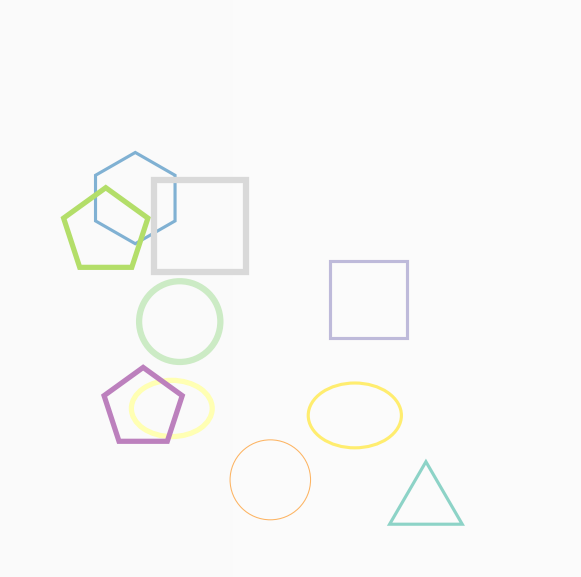[{"shape": "triangle", "thickness": 1.5, "radius": 0.36, "center": [0.733, 0.127]}, {"shape": "oval", "thickness": 2.5, "radius": 0.35, "center": [0.296, 0.292]}, {"shape": "square", "thickness": 1.5, "radius": 0.33, "center": [0.633, 0.481]}, {"shape": "hexagon", "thickness": 1.5, "radius": 0.39, "center": [0.233, 0.656]}, {"shape": "circle", "thickness": 0.5, "radius": 0.35, "center": [0.465, 0.168]}, {"shape": "pentagon", "thickness": 2.5, "radius": 0.38, "center": [0.182, 0.598]}, {"shape": "square", "thickness": 3, "radius": 0.4, "center": [0.344, 0.607]}, {"shape": "pentagon", "thickness": 2.5, "radius": 0.35, "center": [0.246, 0.292]}, {"shape": "circle", "thickness": 3, "radius": 0.35, "center": [0.309, 0.442]}, {"shape": "oval", "thickness": 1.5, "radius": 0.4, "center": [0.61, 0.28]}]